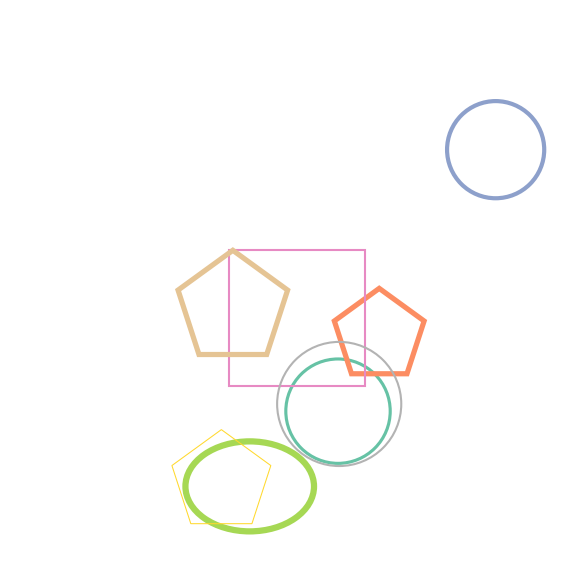[{"shape": "circle", "thickness": 1.5, "radius": 0.45, "center": [0.585, 0.287]}, {"shape": "pentagon", "thickness": 2.5, "radius": 0.41, "center": [0.657, 0.418]}, {"shape": "circle", "thickness": 2, "radius": 0.42, "center": [0.858, 0.74]}, {"shape": "square", "thickness": 1, "radius": 0.59, "center": [0.514, 0.448]}, {"shape": "oval", "thickness": 3, "radius": 0.56, "center": [0.432, 0.157]}, {"shape": "pentagon", "thickness": 0.5, "radius": 0.45, "center": [0.383, 0.165]}, {"shape": "pentagon", "thickness": 2.5, "radius": 0.5, "center": [0.403, 0.466]}, {"shape": "circle", "thickness": 1, "radius": 0.54, "center": [0.587, 0.3]}]